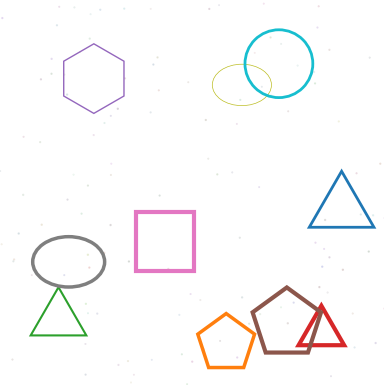[{"shape": "triangle", "thickness": 2, "radius": 0.48, "center": [0.887, 0.458]}, {"shape": "pentagon", "thickness": 2.5, "radius": 0.39, "center": [0.587, 0.108]}, {"shape": "triangle", "thickness": 1.5, "radius": 0.42, "center": [0.152, 0.171]}, {"shape": "triangle", "thickness": 3, "radius": 0.34, "center": [0.835, 0.138]}, {"shape": "hexagon", "thickness": 1, "radius": 0.45, "center": [0.244, 0.796]}, {"shape": "pentagon", "thickness": 3, "radius": 0.47, "center": [0.745, 0.16]}, {"shape": "square", "thickness": 3, "radius": 0.38, "center": [0.428, 0.373]}, {"shape": "oval", "thickness": 2.5, "radius": 0.47, "center": [0.178, 0.32]}, {"shape": "oval", "thickness": 0.5, "radius": 0.38, "center": [0.628, 0.779]}, {"shape": "circle", "thickness": 2, "radius": 0.44, "center": [0.724, 0.835]}]